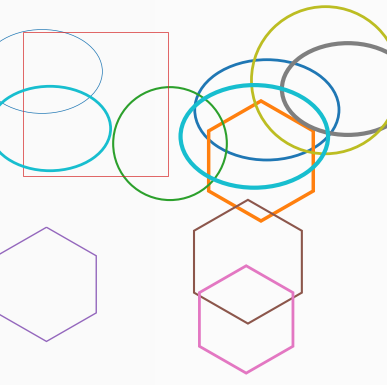[{"shape": "oval", "thickness": 0.5, "radius": 0.78, "center": [0.109, 0.814]}, {"shape": "oval", "thickness": 2, "radius": 0.93, "center": [0.689, 0.715]}, {"shape": "hexagon", "thickness": 2.5, "radius": 0.78, "center": [0.673, 0.582]}, {"shape": "circle", "thickness": 1.5, "radius": 0.73, "center": [0.439, 0.627]}, {"shape": "square", "thickness": 0.5, "radius": 0.94, "center": [0.247, 0.729]}, {"shape": "hexagon", "thickness": 1, "radius": 0.74, "center": [0.12, 0.261]}, {"shape": "hexagon", "thickness": 1.5, "radius": 0.8, "center": [0.64, 0.32]}, {"shape": "hexagon", "thickness": 2, "radius": 0.7, "center": [0.635, 0.17]}, {"shape": "oval", "thickness": 3, "radius": 0.85, "center": [0.898, 0.769]}, {"shape": "circle", "thickness": 2, "radius": 0.96, "center": [0.84, 0.792]}, {"shape": "oval", "thickness": 3, "radius": 0.95, "center": [0.656, 0.646]}, {"shape": "oval", "thickness": 2, "radius": 0.78, "center": [0.129, 0.666]}]